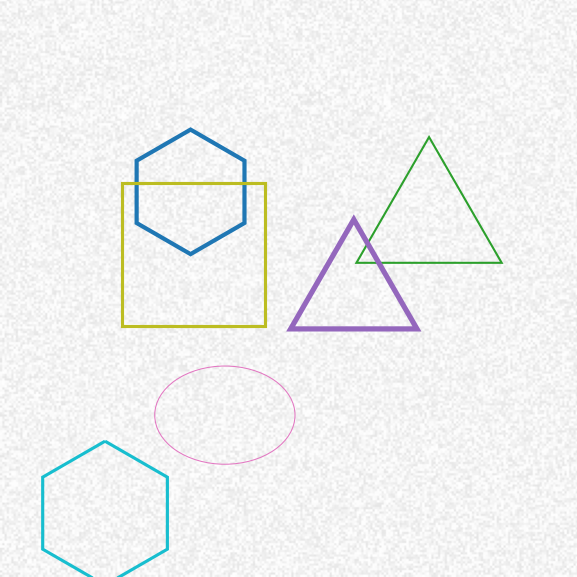[{"shape": "hexagon", "thickness": 2, "radius": 0.54, "center": [0.33, 0.667]}, {"shape": "triangle", "thickness": 1, "radius": 0.73, "center": [0.743, 0.617]}, {"shape": "triangle", "thickness": 2.5, "radius": 0.63, "center": [0.613, 0.493]}, {"shape": "oval", "thickness": 0.5, "radius": 0.61, "center": [0.389, 0.28]}, {"shape": "square", "thickness": 1.5, "radius": 0.62, "center": [0.335, 0.558]}, {"shape": "hexagon", "thickness": 1.5, "radius": 0.62, "center": [0.182, 0.111]}]